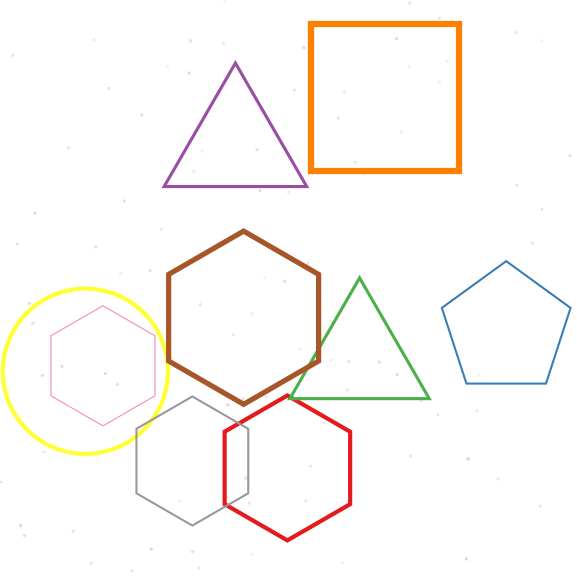[{"shape": "hexagon", "thickness": 2, "radius": 0.63, "center": [0.498, 0.189]}, {"shape": "pentagon", "thickness": 1, "radius": 0.59, "center": [0.877, 0.43]}, {"shape": "triangle", "thickness": 1.5, "radius": 0.7, "center": [0.623, 0.379]}, {"shape": "triangle", "thickness": 1.5, "radius": 0.71, "center": [0.408, 0.747]}, {"shape": "square", "thickness": 3, "radius": 0.64, "center": [0.667, 0.83]}, {"shape": "circle", "thickness": 2, "radius": 0.72, "center": [0.148, 0.356]}, {"shape": "hexagon", "thickness": 2.5, "radius": 0.75, "center": [0.422, 0.449]}, {"shape": "hexagon", "thickness": 0.5, "radius": 0.52, "center": [0.178, 0.366]}, {"shape": "hexagon", "thickness": 1, "radius": 0.56, "center": [0.333, 0.201]}]